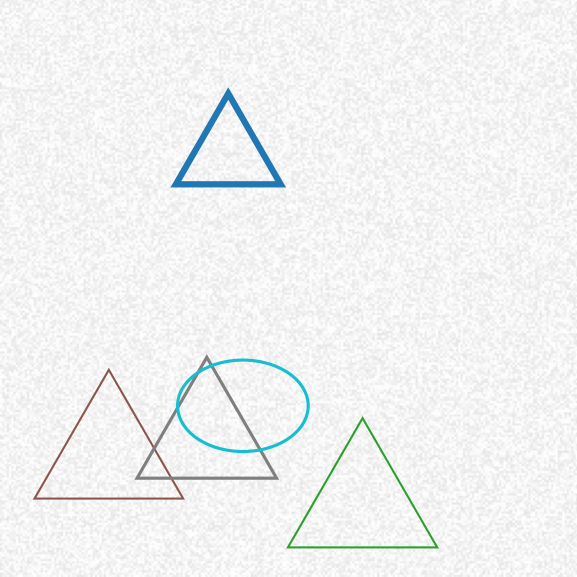[{"shape": "triangle", "thickness": 3, "radius": 0.52, "center": [0.395, 0.732]}, {"shape": "triangle", "thickness": 1, "radius": 0.75, "center": [0.628, 0.126]}, {"shape": "triangle", "thickness": 1, "radius": 0.74, "center": [0.188, 0.21]}, {"shape": "triangle", "thickness": 1.5, "radius": 0.7, "center": [0.358, 0.241]}, {"shape": "oval", "thickness": 1.5, "radius": 0.57, "center": [0.421, 0.296]}]